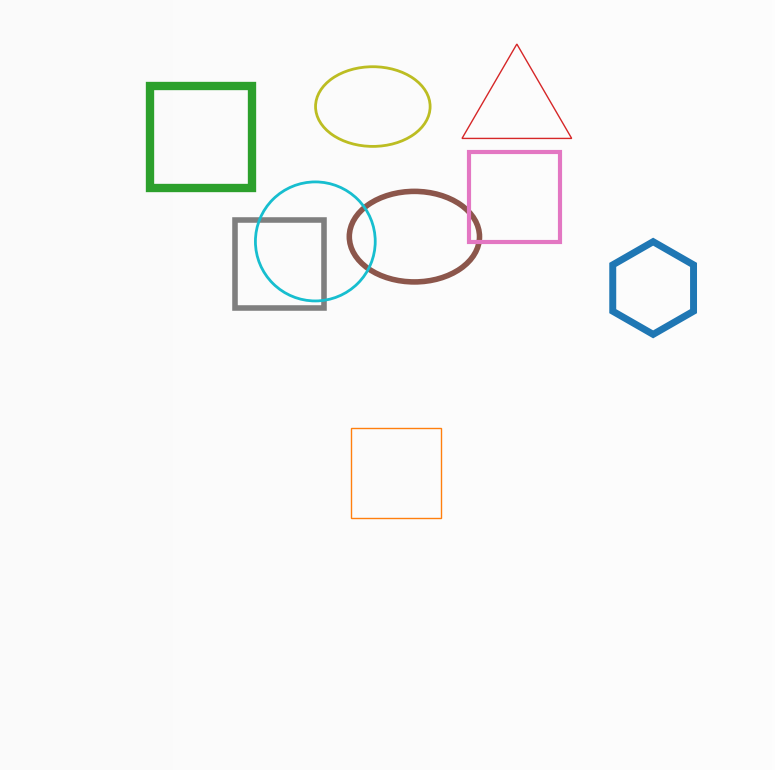[{"shape": "hexagon", "thickness": 2.5, "radius": 0.3, "center": [0.843, 0.626]}, {"shape": "square", "thickness": 0.5, "radius": 0.29, "center": [0.511, 0.386]}, {"shape": "square", "thickness": 3, "radius": 0.33, "center": [0.26, 0.822]}, {"shape": "triangle", "thickness": 0.5, "radius": 0.41, "center": [0.667, 0.861]}, {"shape": "oval", "thickness": 2, "radius": 0.42, "center": [0.535, 0.693]}, {"shape": "square", "thickness": 1.5, "radius": 0.29, "center": [0.664, 0.744]}, {"shape": "square", "thickness": 2, "radius": 0.29, "center": [0.36, 0.657]}, {"shape": "oval", "thickness": 1, "radius": 0.37, "center": [0.481, 0.862]}, {"shape": "circle", "thickness": 1, "radius": 0.39, "center": [0.407, 0.686]}]